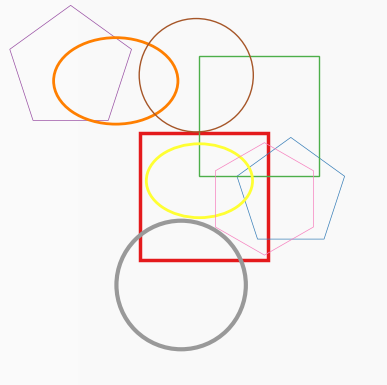[{"shape": "square", "thickness": 2.5, "radius": 0.82, "center": [0.527, 0.49]}, {"shape": "pentagon", "thickness": 0.5, "radius": 0.73, "center": [0.75, 0.497]}, {"shape": "square", "thickness": 1, "radius": 0.77, "center": [0.668, 0.699]}, {"shape": "pentagon", "thickness": 0.5, "radius": 0.83, "center": [0.182, 0.821]}, {"shape": "oval", "thickness": 2, "radius": 0.8, "center": [0.299, 0.79]}, {"shape": "oval", "thickness": 2, "radius": 0.69, "center": [0.515, 0.531]}, {"shape": "circle", "thickness": 1, "radius": 0.74, "center": [0.506, 0.805]}, {"shape": "hexagon", "thickness": 0.5, "radius": 0.73, "center": [0.682, 0.483]}, {"shape": "circle", "thickness": 3, "radius": 0.83, "center": [0.467, 0.26]}]